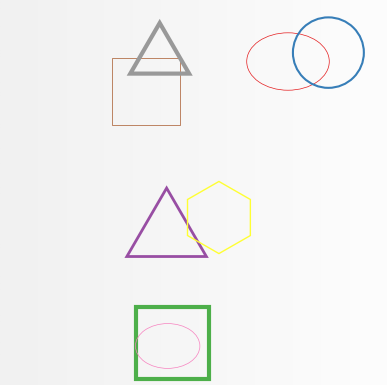[{"shape": "oval", "thickness": 0.5, "radius": 0.53, "center": [0.743, 0.84]}, {"shape": "circle", "thickness": 1.5, "radius": 0.46, "center": [0.847, 0.863]}, {"shape": "square", "thickness": 3, "radius": 0.47, "center": [0.445, 0.108]}, {"shape": "triangle", "thickness": 2, "radius": 0.59, "center": [0.43, 0.393]}, {"shape": "hexagon", "thickness": 1, "radius": 0.47, "center": [0.565, 0.435]}, {"shape": "square", "thickness": 0.5, "radius": 0.43, "center": [0.377, 0.763]}, {"shape": "oval", "thickness": 0.5, "radius": 0.42, "center": [0.433, 0.101]}, {"shape": "triangle", "thickness": 3, "radius": 0.44, "center": [0.412, 0.853]}]